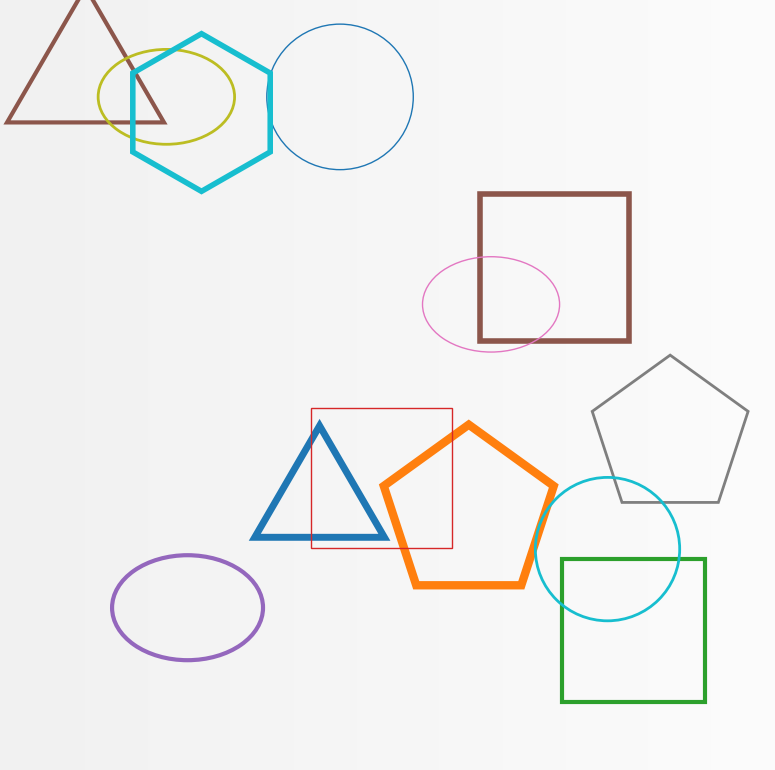[{"shape": "circle", "thickness": 0.5, "radius": 0.47, "center": [0.439, 0.874]}, {"shape": "triangle", "thickness": 2.5, "radius": 0.48, "center": [0.412, 0.35]}, {"shape": "pentagon", "thickness": 3, "radius": 0.58, "center": [0.605, 0.333]}, {"shape": "square", "thickness": 1.5, "radius": 0.46, "center": [0.817, 0.181]}, {"shape": "square", "thickness": 0.5, "radius": 0.46, "center": [0.492, 0.38]}, {"shape": "oval", "thickness": 1.5, "radius": 0.49, "center": [0.242, 0.211]}, {"shape": "square", "thickness": 2, "radius": 0.48, "center": [0.715, 0.653]}, {"shape": "triangle", "thickness": 1.5, "radius": 0.58, "center": [0.11, 0.899]}, {"shape": "oval", "thickness": 0.5, "radius": 0.44, "center": [0.634, 0.605]}, {"shape": "pentagon", "thickness": 1, "radius": 0.53, "center": [0.865, 0.433]}, {"shape": "oval", "thickness": 1, "radius": 0.44, "center": [0.215, 0.874]}, {"shape": "circle", "thickness": 1, "radius": 0.47, "center": [0.784, 0.287]}, {"shape": "hexagon", "thickness": 2, "radius": 0.51, "center": [0.26, 0.854]}]